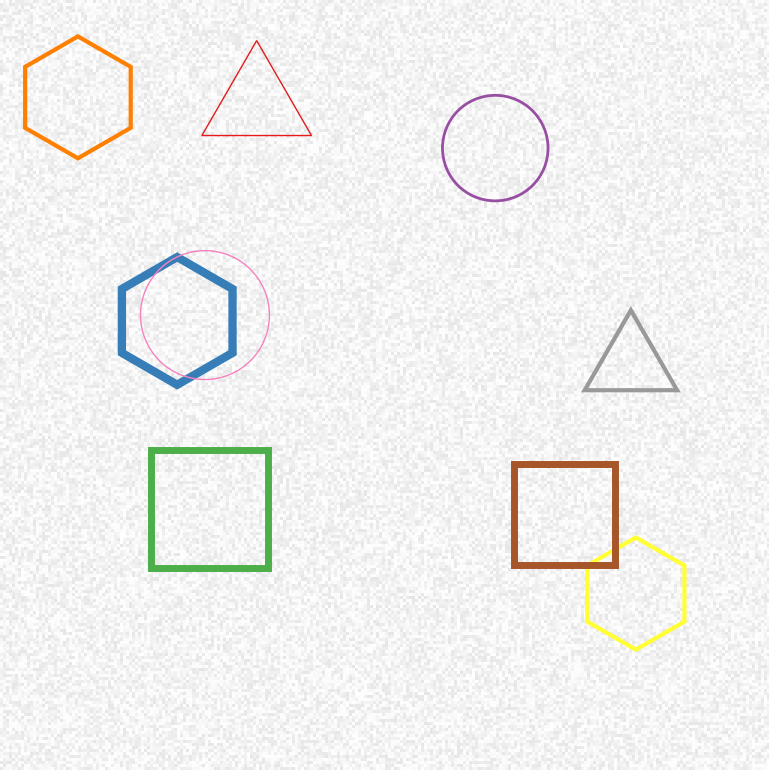[{"shape": "triangle", "thickness": 0.5, "radius": 0.41, "center": [0.333, 0.865]}, {"shape": "hexagon", "thickness": 3, "radius": 0.41, "center": [0.23, 0.583]}, {"shape": "square", "thickness": 2.5, "radius": 0.38, "center": [0.272, 0.339]}, {"shape": "circle", "thickness": 1, "radius": 0.34, "center": [0.643, 0.808]}, {"shape": "hexagon", "thickness": 1.5, "radius": 0.4, "center": [0.101, 0.874]}, {"shape": "hexagon", "thickness": 1.5, "radius": 0.36, "center": [0.826, 0.229]}, {"shape": "square", "thickness": 2.5, "radius": 0.33, "center": [0.733, 0.332]}, {"shape": "circle", "thickness": 0.5, "radius": 0.42, "center": [0.266, 0.591]}, {"shape": "triangle", "thickness": 1.5, "radius": 0.35, "center": [0.819, 0.528]}]